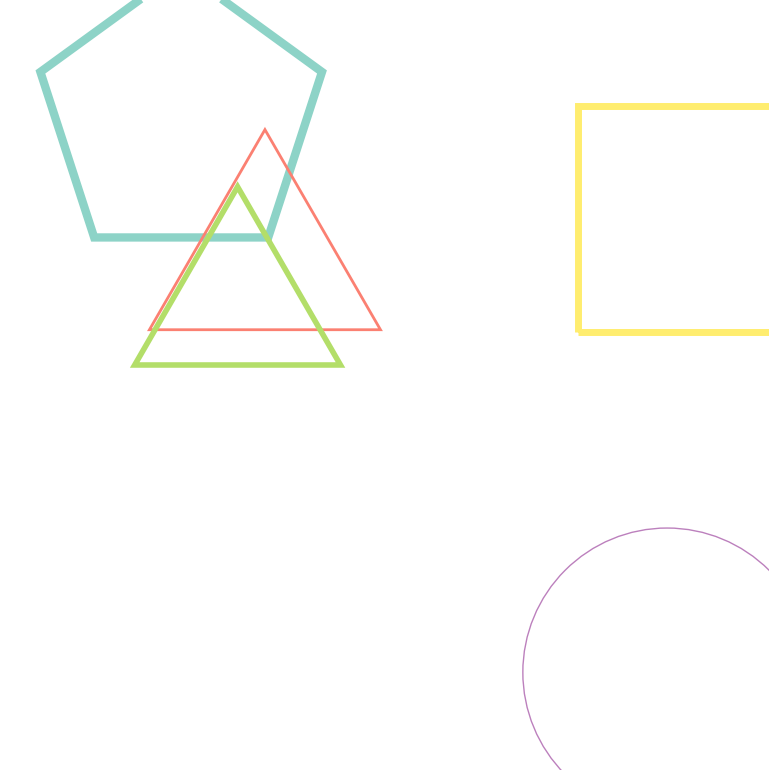[{"shape": "pentagon", "thickness": 3, "radius": 0.96, "center": [0.235, 0.847]}, {"shape": "triangle", "thickness": 1, "radius": 0.87, "center": [0.344, 0.658]}, {"shape": "triangle", "thickness": 2, "radius": 0.77, "center": [0.309, 0.603]}, {"shape": "circle", "thickness": 0.5, "radius": 0.94, "center": [0.866, 0.127]}, {"shape": "square", "thickness": 2.5, "radius": 0.73, "center": [0.897, 0.715]}]